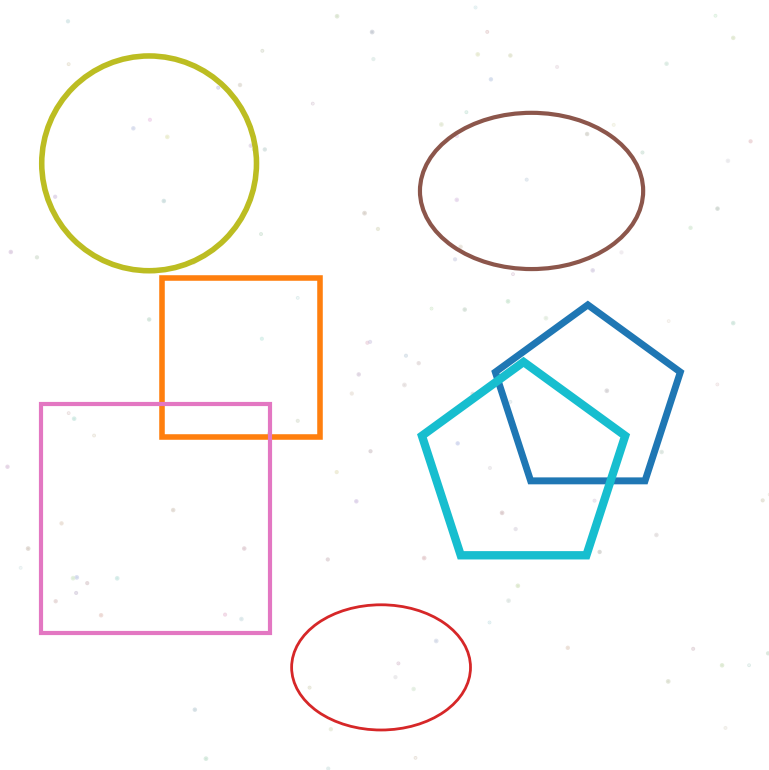[{"shape": "pentagon", "thickness": 2.5, "radius": 0.63, "center": [0.763, 0.478]}, {"shape": "square", "thickness": 2, "radius": 0.51, "center": [0.313, 0.536]}, {"shape": "oval", "thickness": 1, "radius": 0.58, "center": [0.495, 0.133]}, {"shape": "oval", "thickness": 1.5, "radius": 0.72, "center": [0.69, 0.752]}, {"shape": "square", "thickness": 1.5, "radius": 0.74, "center": [0.202, 0.327]}, {"shape": "circle", "thickness": 2, "radius": 0.7, "center": [0.194, 0.788]}, {"shape": "pentagon", "thickness": 3, "radius": 0.69, "center": [0.68, 0.391]}]